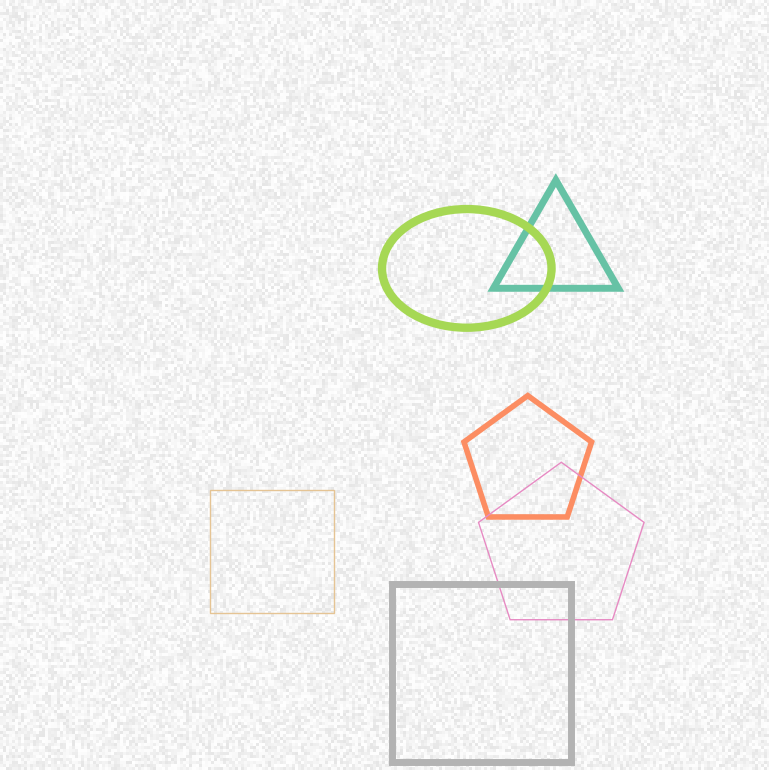[{"shape": "triangle", "thickness": 2.5, "radius": 0.47, "center": [0.722, 0.672]}, {"shape": "pentagon", "thickness": 2, "radius": 0.44, "center": [0.685, 0.399]}, {"shape": "pentagon", "thickness": 0.5, "radius": 0.57, "center": [0.729, 0.287]}, {"shape": "oval", "thickness": 3, "radius": 0.55, "center": [0.606, 0.651]}, {"shape": "square", "thickness": 0.5, "radius": 0.4, "center": [0.353, 0.284]}, {"shape": "square", "thickness": 2.5, "radius": 0.58, "center": [0.625, 0.126]}]